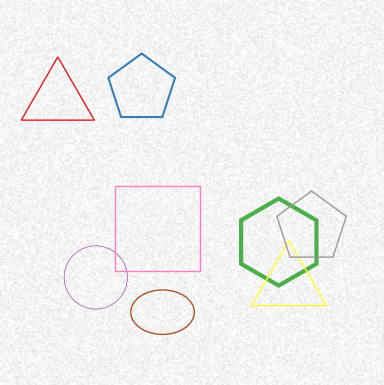[{"shape": "triangle", "thickness": 1, "radius": 0.55, "center": [0.15, 0.743]}, {"shape": "pentagon", "thickness": 1.5, "radius": 0.46, "center": [0.368, 0.77]}, {"shape": "hexagon", "thickness": 3, "radius": 0.57, "center": [0.724, 0.371]}, {"shape": "circle", "thickness": 0.5, "radius": 0.41, "center": [0.249, 0.279]}, {"shape": "triangle", "thickness": 1, "radius": 0.56, "center": [0.751, 0.262]}, {"shape": "oval", "thickness": 1, "radius": 0.41, "center": [0.422, 0.189]}, {"shape": "square", "thickness": 1, "radius": 0.55, "center": [0.41, 0.406]}, {"shape": "pentagon", "thickness": 1, "radius": 0.47, "center": [0.809, 0.409]}]